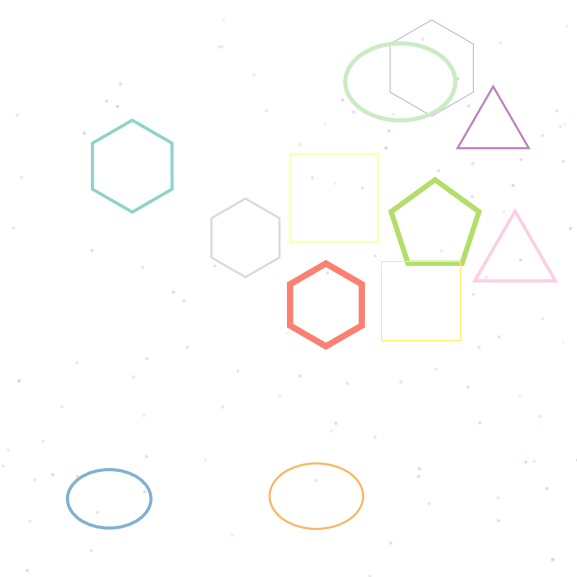[{"shape": "hexagon", "thickness": 1.5, "radius": 0.4, "center": [0.229, 0.711]}, {"shape": "square", "thickness": 1, "radius": 0.38, "center": [0.579, 0.656]}, {"shape": "hexagon", "thickness": 0.5, "radius": 0.42, "center": [0.748, 0.881]}, {"shape": "hexagon", "thickness": 3, "radius": 0.36, "center": [0.564, 0.471]}, {"shape": "oval", "thickness": 1.5, "radius": 0.36, "center": [0.189, 0.135]}, {"shape": "oval", "thickness": 1, "radius": 0.4, "center": [0.548, 0.14]}, {"shape": "pentagon", "thickness": 2.5, "radius": 0.4, "center": [0.753, 0.608]}, {"shape": "triangle", "thickness": 1.5, "radius": 0.4, "center": [0.892, 0.553]}, {"shape": "hexagon", "thickness": 1, "radius": 0.34, "center": [0.425, 0.587]}, {"shape": "triangle", "thickness": 1, "radius": 0.36, "center": [0.854, 0.778]}, {"shape": "oval", "thickness": 2, "radius": 0.48, "center": [0.693, 0.857]}, {"shape": "square", "thickness": 0.5, "radius": 0.34, "center": [0.728, 0.479]}]